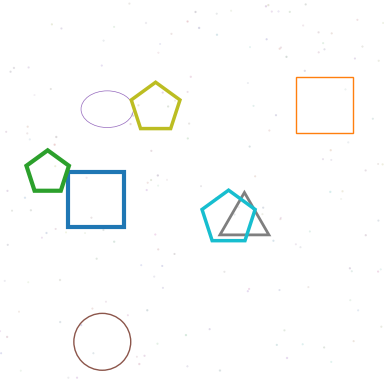[{"shape": "square", "thickness": 3, "radius": 0.36, "center": [0.25, 0.482]}, {"shape": "square", "thickness": 1, "radius": 0.37, "center": [0.843, 0.727]}, {"shape": "pentagon", "thickness": 3, "radius": 0.29, "center": [0.124, 0.552]}, {"shape": "oval", "thickness": 0.5, "radius": 0.34, "center": [0.279, 0.716]}, {"shape": "circle", "thickness": 1, "radius": 0.37, "center": [0.266, 0.112]}, {"shape": "triangle", "thickness": 2, "radius": 0.37, "center": [0.635, 0.427]}, {"shape": "pentagon", "thickness": 2.5, "radius": 0.33, "center": [0.404, 0.72]}, {"shape": "pentagon", "thickness": 2.5, "radius": 0.36, "center": [0.594, 0.434]}]